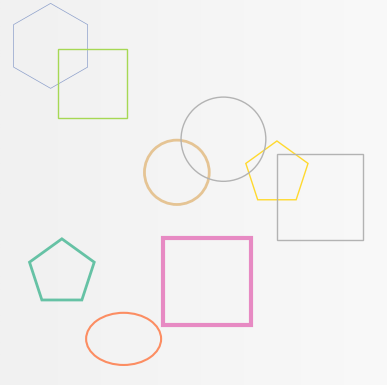[{"shape": "pentagon", "thickness": 2, "radius": 0.44, "center": [0.16, 0.292]}, {"shape": "oval", "thickness": 1.5, "radius": 0.48, "center": [0.319, 0.12]}, {"shape": "hexagon", "thickness": 0.5, "radius": 0.55, "center": [0.131, 0.881]}, {"shape": "square", "thickness": 3, "radius": 0.57, "center": [0.533, 0.268]}, {"shape": "square", "thickness": 1, "radius": 0.45, "center": [0.239, 0.783]}, {"shape": "pentagon", "thickness": 1, "radius": 0.42, "center": [0.715, 0.549]}, {"shape": "circle", "thickness": 2, "radius": 0.42, "center": [0.456, 0.552]}, {"shape": "circle", "thickness": 1, "radius": 0.55, "center": [0.577, 0.638]}, {"shape": "square", "thickness": 1, "radius": 0.56, "center": [0.827, 0.489]}]